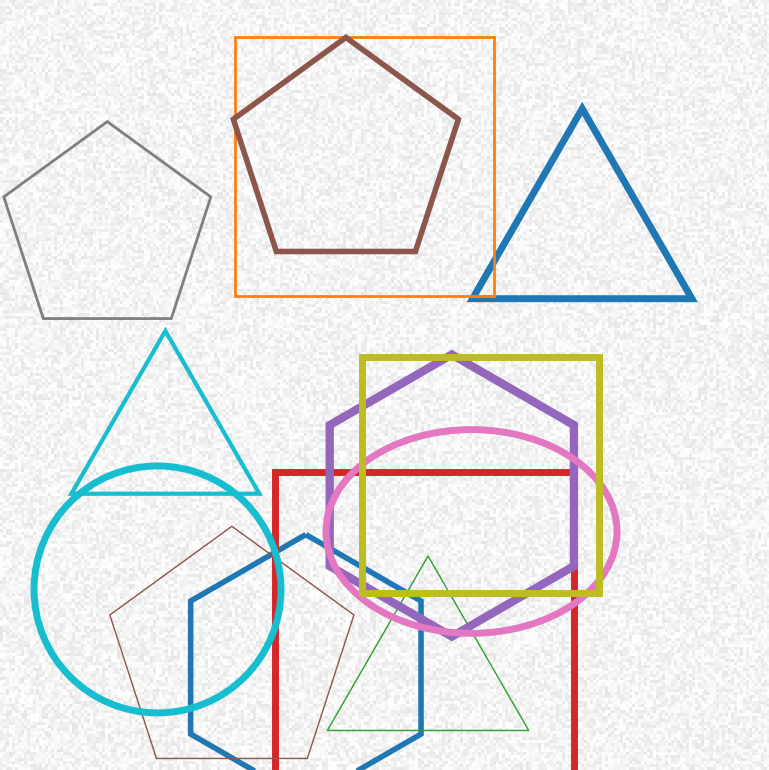[{"shape": "triangle", "thickness": 2.5, "radius": 0.82, "center": [0.756, 0.694]}, {"shape": "hexagon", "thickness": 2, "radius": 0.86, "center": [0.397, 0.133]}, {"shape": "square", "thickness": 1, "radius": 0.84, "center": [0.473, 0.784]}, {"shape": "triangle", "thickness": 0.5, "radius": 0.76, "center": [0.556, 0.127]}, {"shape": "square", "thickness": 2.5, "radius": 0.97, "center": [0.551, 0.192]}, {"shape": "hexagon", "thickness": 3, "radius": 0.92, "center": [0.587, 0.356]}, {"shape": "pentagon", "thickness": 0.5, "radius": 0.83, "center": [0.301, 0.15]}, {"shape": "pentagon", "thickness": 2, "radius": 0.77, "center": [0.449, 0.798]}, {"shape": "oval", "thickness": 2.5, "radius": 0.94, "center": [0.612, 0.31]}, {"shape": "pentagon", "thickness": 1, "radius": 0.71, "center": [0.139, 0.701]}, {"shape": "square", "thickness": 2.5, "radius": 0.77, "center": [0.624, 0.383]}, {"shape": "circle", "thickness": 2.5, "radius": 0.8, "center": [0.205, 0.235]}, {"shape": "triangle", "thickness": 1.5, "radius": 0.7, "center": [0.215, 0.429]}]